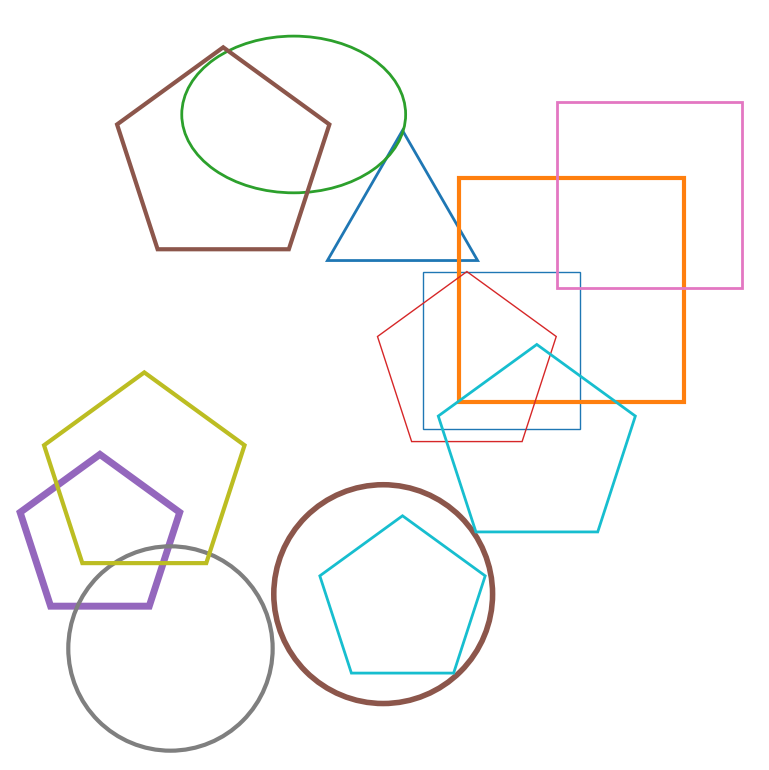[{"shape": "square", "thickness": 0.5, "radius": 0.51, "center": [0.651, 0.544]}, {"shape": "triangle", "thickness": 1, "radius": 0.56, "center": [0.523, 0.718]}, {"shape": "square", "thickness": 1.5, "radius": 0.73, "center": [0.742, 0.623]}, {"shape": "oval", "thickness": 1, "radius": 0.73, "center": [0.381, 0.851]}, {"shape": "pentagon", "thickness": 0.5, "radius": 0.61, "center": [0.606, 0.525]}, {"shape": "pentagon", "thickness": 2.5, "radius": 0.54, "center": [0.13, 0.301]}, {"shape": "circle", "thickness": 2, "radius": 0.71, "center": [0.498, 0.228]}, {"shape": "pentagon", "thickness": 1.5, "radius": 0.72, "center": [0.29, 0.794]}, {"shape": "square", "thickness": 1, "radius": 0.6, "center": [0.844, 0.747]}, {"shape": "circle", "thickness": 1.5, "radius": 0.66, "center": [0.221, 0.158]}, {"shape": "pentagon", "thickness": 1.5, "radius": 0.68, "center": [0.187, 0.379]}, {"shape": "pentagon", "thickness": 1, "radius": 0.56, "center": [0.523, 0.217]}, {"shape": "pentagon", "thickness": 1, "radius": 0.67, "center": [0.697, 0.418]}]